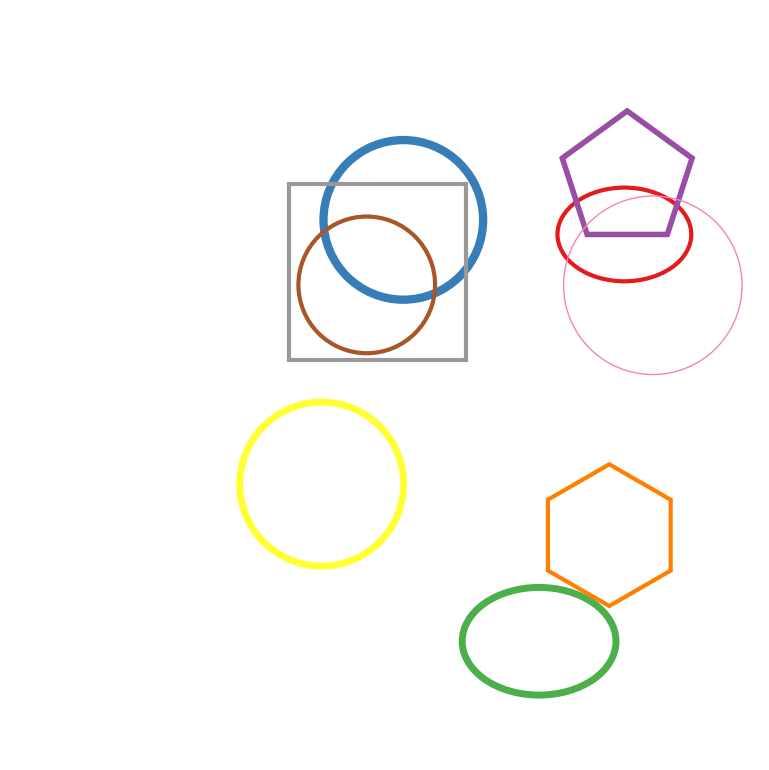[{"shape": "oval", "thickness": 1.5, "radius": 0.43, "center": [0.811, 0.696]}, {"shape": "circle", "thickness": 3, "radius": 0.52, "center": [0.524, 0.714]}, {"shape": "oval", "thickness": 2.5, "radius": 0.5, "center": [0.7, 0.167]}, {"shape": "pentagon", "thickness": 2, "radius": 0.44, "center": [0.815, 0.767]}, {"shape": "hexagon", "thickness": 1.5, "radius": 0.46, "center": [0.791, 0.305]}, {"shape": "circle", "thickness": 2.5, "radius": 0.53, "center": [0.418, 0.371]}, {"shape": "circle", "thickness": 1.5, "radius": 0.44, "center": [0.476, 0.63]}, {"shape": "circle", "thickness": 0.5, "radius": 0.58, "center": [0.848, 0.629]}, {"shape": "square", "thickness": 1.5, "radius": 0.57, "center": [0.49, 0.647]}]